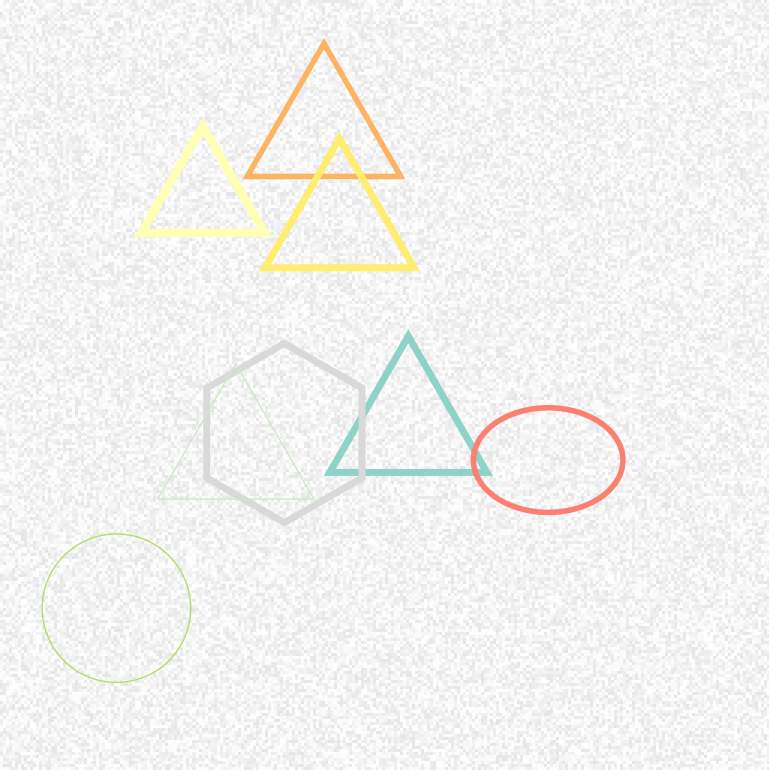[{"shape": "triangle", "thickness": 2.5, "radius": 0.59, "center": [0.53, 0.445]}, {"shape": "triangle", "thickness": 3, "radius": 0.46, "center": [0.263, 0.744]}, {"shape": "oval", "thickness": 2, "radius": 0.49, "center": [0.712, 0.402]}, {"shape": "triangle", "thickness": 2, "radius": 0.58, "center": [0.421, 0.828]}, {"shape": "circle", "thickness": 0.5, "radius": 0.48, "center": [0.151, 0.21]}, {"shape": "hexagon", "thickness": 2.5, "radius": 0.58, "center": [0.369, 0.438]}, {"shape": "triangle", "thickness": 0.5, "radius": 0.59, "center": [0.306, 0.41]}, {"shape": "triangle", "thickness": 2.5, "radius": 0.56, "center": [0.441, 0.708]}]